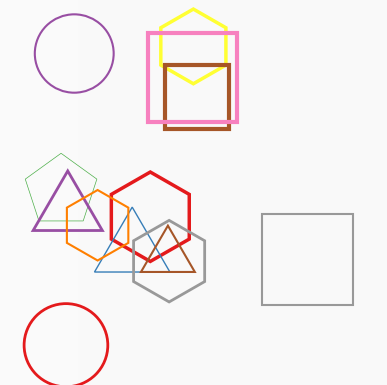[{"shape": "hexagon", "thickness": 2.5, "radius": 0.58, "center": [0.388, 0.437]}, {"shape": "circle", "thickness": 2, "radius": 0.54, "center": [0.17, 0.103]}, {"shape": "triangle", "thickness": 1, "radius": 0.56, "center": [0.341, 0.35]}, {"shape": "pentagon", "thickness": 0.5, "radius": 0.49, "center": [0.158, 0.505]}, {"shape": "triangle", "thickness": 2, "radius": 0.52, "center": [0.175, 0.453]}, {"shape": "circle", "thickness": 1.5, "radius": 0.51, "center": [0.192, 0.861]}, {"shape": "hexagon", "thickness": 1.5, "radius": 0.46, "center": [0.252, 0.415]}, {"shape": "hexagon", "thickness": 2.5, "radius": 0.48, "center": [0.499, 0.879]}, {"shape": "triangle", "thickness": 1.5, "radius": 0.4, "center": [0.433, 0.334]}, {"shape": "square", "thickness": 3, "radius": 0.42, "center": [0.508, 0.747]}, {"shape": "square", "thickness": 3, "radius": 0.58, "center": [0.497, 0.798]}, {"shape": "square", "thickness": 1.5, "radius": 0.59, "center": [0.794, 0.327]}, {"shape": "hexagon", "thickness": 2, "radius": 0.53, "center": [0.436, 0.322]}]